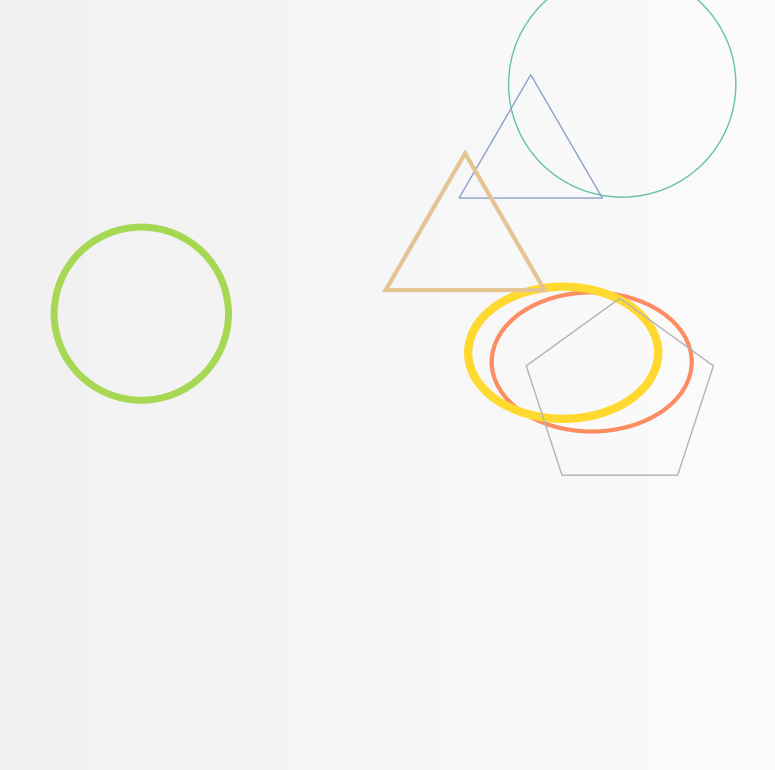[{"shape": "circle", "thickness": 0.5, "radius": 0.73, "center": [0.803, 0.891]}, {"shape": "oval", "thickness": 1.5, "radius": 0.65, "center": [0.763, 0.53]}, {"shape": "triangle", "thickness": 0.5, "radius": 0.53, "center": [0.685, 0.796]}, {"shape": "circle", "thickness": 2.5, "radius": 0.56, "center": [0.182, 0.593]}, {"shape": "oval", "thickness": 3, "radius": 0.61, "center": [0.727, 0.542]}, {"shape": "triangle", "thickness": 1.5, "radius": 0.59, "center": [0.6, 0.682]}, {"shape": "pentagon", "thickness": 0.5, "radius": 0.63, "center": [0.8, 0.486]}]